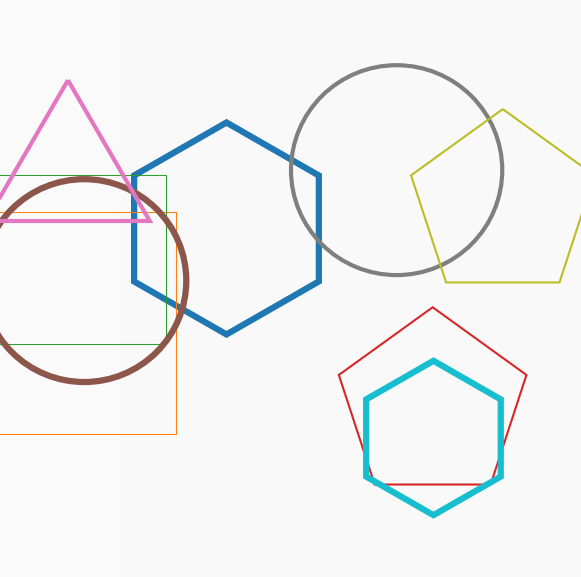[{"shape": "hexagon", "thickness": 3, "radius": 0.92, "center": [0.39, 0.604]}, {"shape": "square", "thickness": 0.5, "radius": 0.96, "center": [0.111, 0.44]}, {"shape": "square", "thickness": 0.5, "radius": 0.73, "center": [0.14, 0.55]}, {"shape": "pentagon", "thickness": 1, "radius": 0.85, "center": [0.744, 0.297]}, {"shape": "circle", "thickness": 3, "radius": 0.88, "center": [0.145, 0.513]}, {"shape": "triangle", "thickness": 2, "radius": 0.81, "center": [0.117, 0.698]}, {"shape": "circle", "thickness": 2, "radius": 0.91, "center": [0.682, 0.705]}, {"shape": "pentagon", "thickness": 1, "radius": 0.83, "center": [0.865, 0.644]}, {"shape": "hexagon", "thickness": 3, "radius": 0.67, "center": [0.746, 0.241]}]